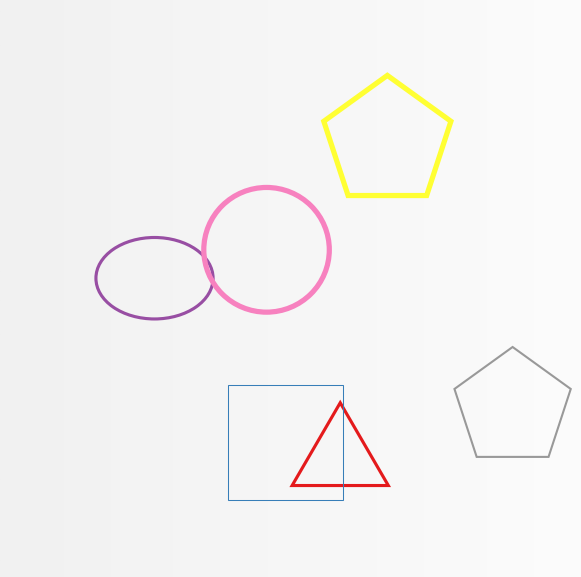[{"shape": "triangle", "thickness": 1.5, "radius": 0.48, "center": [0.585, 0.206]}, {"shape": "square", "thickness": 0.5, "radius": 0.5, "center": [0.491, 0.233]}, {"shape": "oval", "thickness": 1.5, "radius": 0.5, "center": [0.266, 0.517]}, {"shape": "pentagon", "thickness": 2.5, "radius": 0.57, "center": [0.666, 0.754]}, {"shape": "circle", "thickness": 2.5, "radius": 0.54, "center": [0.459, 0.567]}, {"shape": "pentagon", "thickness": 1, "radius": 0.53, "center": [0.882, 0.293]}]